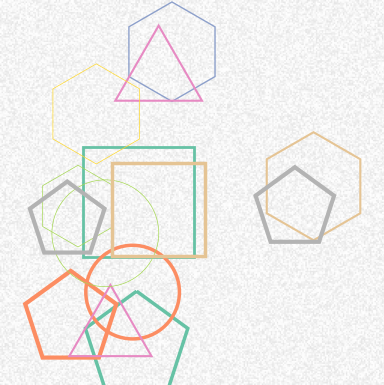[{"shape": "square", "thickness": 2, "radius": 0.72, "center": [0.36, 0.476]}, {"shape": "pentagon", "thickness": 2.5, "radius": 0.7, "center": [0.355, 0.104]}, {"shape": "pentagon", "thickness": 3, "radius": 0.62, "center": [0.184, 0.172]}, {"shape": "circle", "thickness": 2.5, "radius": 0.61, "center": [0.344, 0.241]}, {"shape": "hexagon", "thickness": 1, "radius": 0.65, "center": [0.447, 0.866]}, {"shape": "triangle", "thickness": 1.5, "radius": 0.62, "center": [0.287, 0.137]}, {"shape": "triangle", "thickness": 1.5, "radius": 0.65, "center": [0.412, 0.803]}, {"shape": "hexagon", "thickness": 0.5, "radius": 0.53, "center": [0.203, 0.465]}, {"shape": "circle", "thickness": 0.5, "radius": 0.69, "center": [0.274, 0.394]}, {"shape": "hexagon", "thickness": 0.5, "radius": 0.65, "center": [0.25, 0.704]}, {"shape": "square", "thickness": 2.5, "radius": 0.6, "center": [0.412, 0.455]}, {"shape": "hexagon", "thickness": 1.5, "radius": 0.7, "center": [0.814, 0.516]}, {"shape": "pentagon", "thickness": 3, "radius": 0.51, "center": [0.175, 0.426]}, {"shape": "pentagon", "thickness": 3, "radius": 0.54, "center": [0.766, 0.459]}]